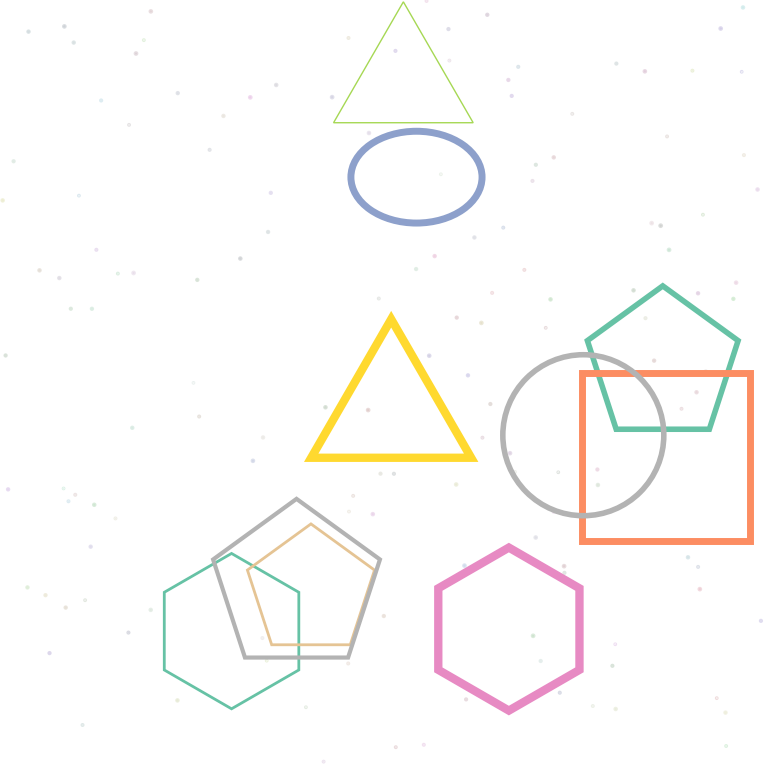[{"shape": "pentagon", "thickness": 2, "radius": 0.51, "center": [0.861, 0.526]}, {"shape": "hexagon", "thickness": 1, "radius": 0.5, "center": [0.301, 0.18]}, {"shape": "square", "thickness": 2.5, "radius": 0.54, "center": [0.865, 0.406]}, {"shape": "oval", "thickness": 2.5, "radius": 0.43, "center": [0.541, 0.77]}, {"shape": "hexagon", "thickness": 3, "radius": 0.53, "center": [0.661, 0.183]}, {"shape": "triangle", "thickness": 0.5, "radius": 0.52, "center": [0.524, 0.893]}, {"shape": "triangle", "thickness": 3, "radius": 0.6, "center": [0.508, 0.465]}, {"shape": "pentagon", "thickness": 1, "radius": 0.43, "center": [0.404, 0.233]}, {"shape": "circle", "thickness": 2, "radius": 0.52, "center": [0.758, 0.435]}, {"shape": "pentagon", "thickness": 1.5, "radius": 0.57, "center": [0.385, 0.238]}]